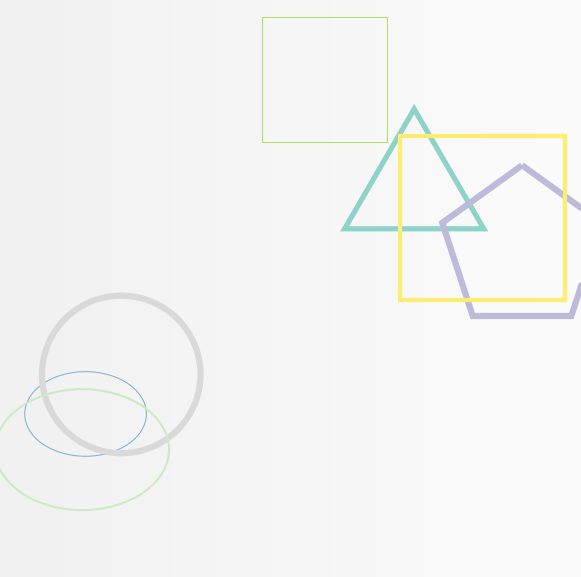[{"shape": "triangle", "thickness": 2.5, "radius": 0.69, "center": [0.713, 0.672]}, {"shape": "pentagon", "thickness": 3, "radius": 0.72, "center": [0.898, 0.569]}, {"shape": "oval", "thickness": 0.5, "radius": 0.52, "center": [0.147, 0.282]}, {"shape": "square", "thickness": 0.5, "radius": 0.54, "center": [0.559, 0.862]}, {"shape": "circle", "thickness": 3, "radius": 0.68, "center": [0.209, 0.351]}, {"shape": "oval", "thickness": 1, "radius": 0.75, "center": [0.141, 0.221]}, {"shape": "square", "thickness": 2, "radius": 0.71, "center": [0.831, 0.621]}]